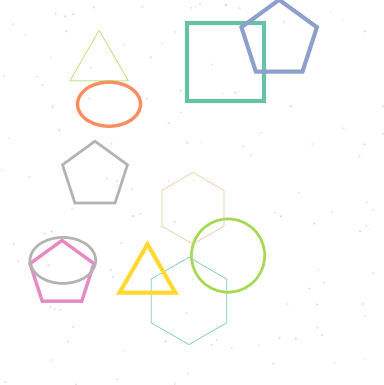[{"shape": "hexagon", "thickness": 0.5, "radius": 0.57, "center": [0.491, 0.218]}, {"shape": "square", "thickness": 3, "radius": 0.5, "center": [0.586, 0.839]}, {"shape": "oval", "thickness": 2.5, "radius": 0.41, "center": [0.283, 0.729]}, {"shape": "pentagon", "thickness": 3, "radius": 0.52, "center": [0.725, 0.897]}, {"shape": "pentagon", "thickness": 2.5, "radius": 0.44, "center": [0.161, 0.288]}, {"shape": "triangle", "thickness": 0.5, "radius": 0.44, "center": [0.257, 0.834]}, {"shape": "circle", "thickness": 2, "radius": 0.48, "center": [0.592, 0.336]}, {"shape": "triangle", "thickness": 3, "radius": 0.42, "center": [0.383, 0.282]}, {"shape": "hexagon", "thickness": 0.5, "radius": 0.47, "center": [0.501, 0.459]}, {"shape": "oval", "thickness": 2, "radius": 0.43, "center": [0.163, 0.324]}, {"shape": "pentagon", "thickness": 2, "radius": 0.44, "center": [0.247, 0.544]}]